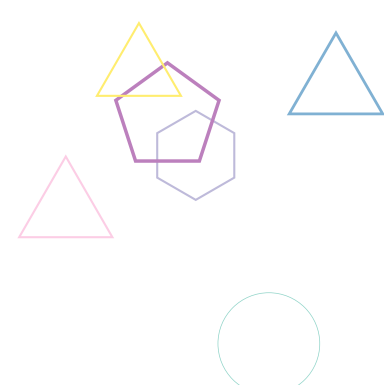[{"shape": "circle", "thickness": 0.5, "radius": 0.66, "center": [0.698, 0.107]}, {"shape": "hexagon", "thickness": 1.5, "radius": 0.58, "center": [0.508, 0.596]}, {"shape": "triangle", "thickness": 2, "radius": 0.7, "center": [0.873, 0.774]}, {"shape": "triangle", "thickness": 1.5, "radius": 0.7, "center": [0.171, 0.454]}, {"shape": "pentagon", "thickness": 2.5, "radius": 0.7, "center": [0.435, 0.696]}, {"shape": "triangle", "thickness": 1.5, "radius": 0.63, "center": [0.361, 0.814]}]